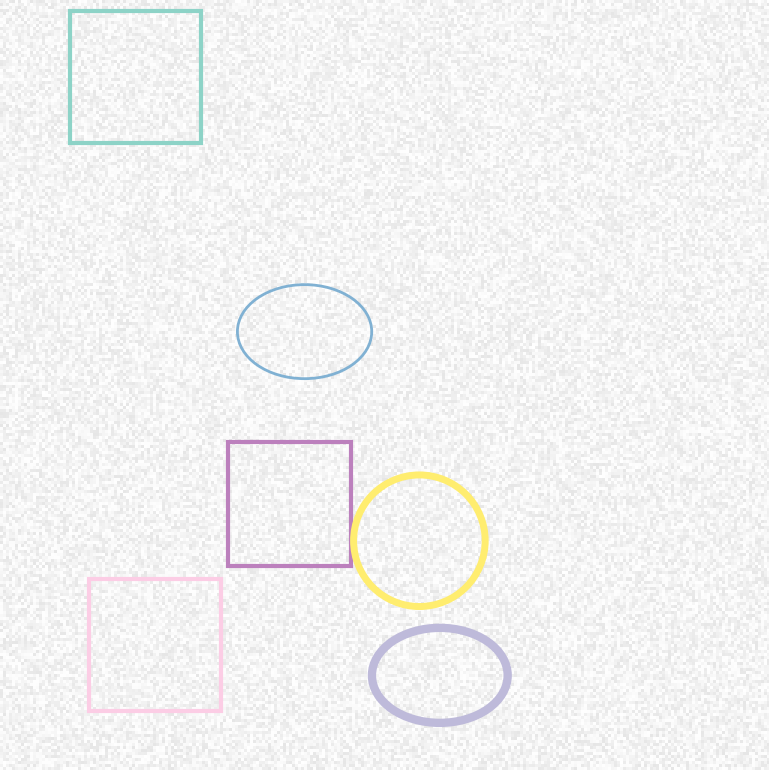[{"shape": "square", "thickness": 1.5, "radius": 0.43, "center": [0.176, 0.9]}, {"shape": "oval", "thickness": 3, "radius": 0.44, "center": [0.571, 0.123]}, {"shape": "oval", "thickness": 1, "radius": 0.44, "center": [0.396, 0.569]}, {"shape": "square", "thickness": 1.5, "radius": 0.43, "center": [0.201, 0.162]}, {"shape": "square", "thickness": 1.5, "radius": 0.4, "center": [0.376, 0.345]}, {"shape": "circle", "thickness": 2.5, "radius": 0.43, "center": [0.545, 0.298]}]